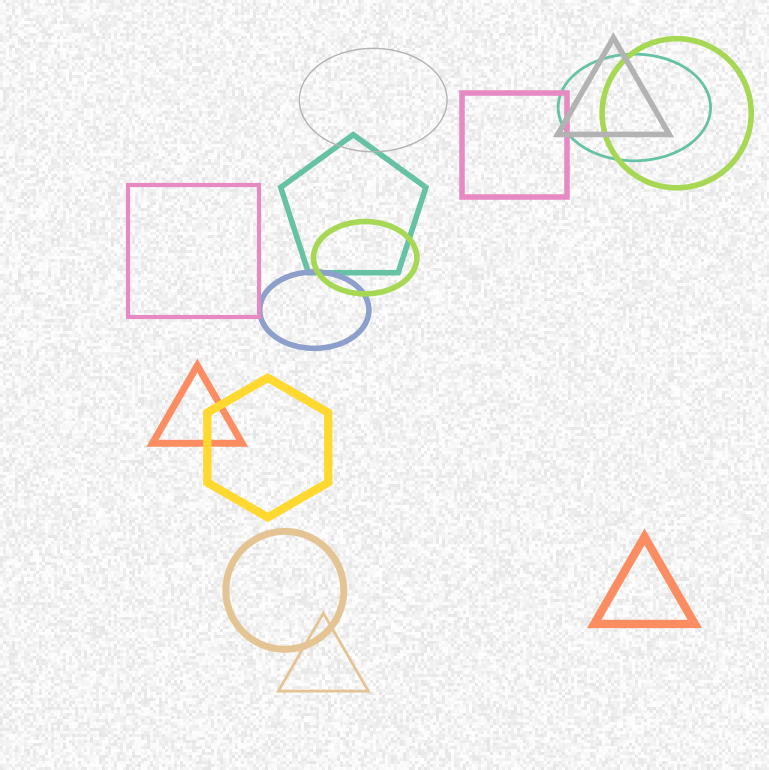[{"shape": "pentagon", "thickness": 2, "radius": 0.5, "center": [0.459, 0.726]}, {"shape": "oval", "thickness": 1, "radius": 0.49, "center": [0.824, 0.86]}, {"shape": "triangle", "thickness": 3, "radius": 0.38, "center": [0.837, 0.227]}, {"shape": "triangle", "thickness": 2.5, "radius": 0.34, "center": [0.256, 0.458]}, {"shape": "oval", "thickness": 2, "radius": 0.35, "center": [0.408, 0.597]}, {"shape": "square", "thickness": 1.5, "radius": 0.43, "center": [0.251, 0.674]}, {"shape": "square", "thickness": 2, "radius": 0.34, "center": [0.668, 0.812]}, {"shape": "circle", "thickness": 2, "radius": 0.48, "center": [0.879, 0.853]}, {"shape": "oval", "thickness": 2, "radius": 0.34, "center": [0.474, 0.665]}, {"shape": "hexagon", "thickness": 3, "radius": 0.45, "center": [0.348, 0.419]}, {"shape": "triangle", "thickness": 1, "radius": 0.34, "center": [0.42, 0.136]}, {"shape": "circle", "thickness": 2.5, "radius": 0.38, "center": [0.37, 0.233]}, {"shape": "oval", "thickness": 0.5, "radius": 0.48, "center": [0.485, 0.87]}, {"shape": "triangle", "thickness": 2, "radius": 0.42, "center": [0.797, 0.867]}]